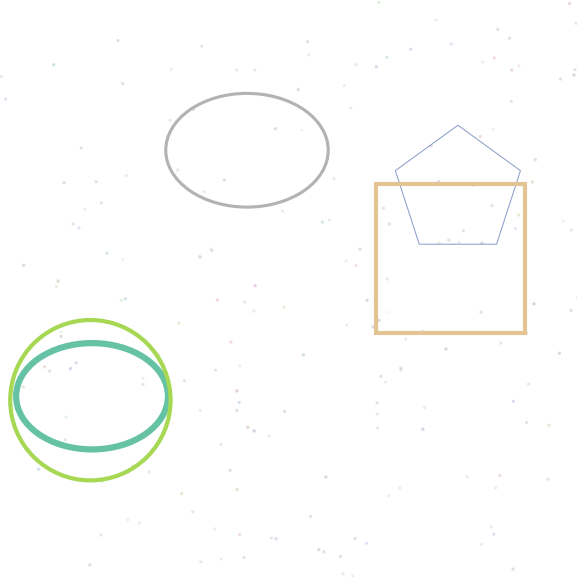[{"shape": "oval", "thickness": 3, "radius": 0.66, "center": [0.159, 0.313]}, {"shape": "pentagon", "thickness": 0.5, "radius": 0.57, "center": [0.793, 0.668]}, {"shape": "circle", "thickness": 2, "radius": 0.69, "center": [0.157, 0.306]}, {"shape": "square", "thickness": 2, "radius": 0.65, "center": [0.78, 0.551]}, {"shape": "oval", "thickness": 1.5, "radius": 0.7, "center": [0.428, 0.739]}]